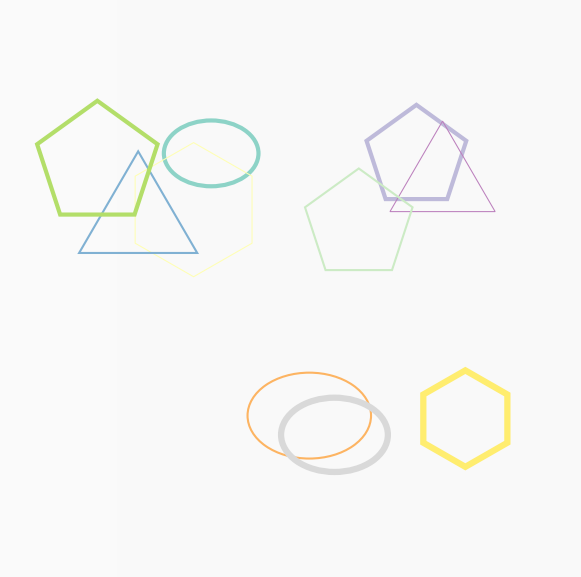[{"shape": "oval", "thickness": 2, "radius": 0.41, "center": [0.363, 0.734]}, {"shape": "hexagon", "thickness": 0.5, "radius": 0.58, "center": [0.333, 0.636]}, {"shape": "pentagon", "thickness": 2, "radius": 0.45, "center": [0.716, 0.727]}, {"shape": "triangle", "thickness": 1, "radius": 0.59, "center": [0.238, 0.62]}, {"shape": "oval", "thickness": 1, "radius": 0.53, "center": [0.532, 0.279]}, {"shape": "pentagon", "thickness": 2, "radius": 0.54, "center": [0.167, 0.716]}, {"shape": "oval", "thickness": 3, "radius": 0.46, "center": [0.575, 0.246]}, {"shape": "triangle", "thickness": 0.5, "radius": 0.52, "center": [0.761, 0.685]}, {"shape": "pentagon", "thickness": 1, "radius": 0.49, "center": [0.617, 0.61]}, {"shape": "hexagon", "thickness": 3, "radius": 0.42, "center": [0.801, 0.274]}]